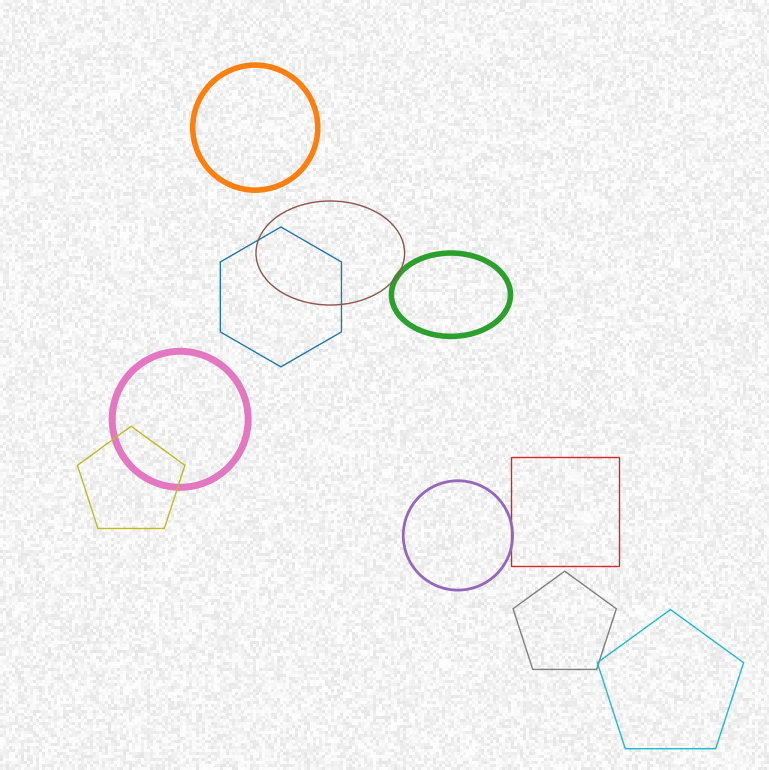[{"shape": "hexagon", "thickness": 0.5, "radius": 0.45, "center": [0.365, 0.614]}, {"shape": "circle", "thickness": 2, "radius": 0.41, "center": [0.331, 0.834]}, {"shape": "oval", "thickness": 2, "radius": 0.39, "center": [0.586, 0.617]}, {"shape": "square", "thickness": 0.5, "radius": 0.35, "center": [0.733, 0.336]}, {"shape": "circle", "thickness": 1, "radius": 0.36, "center": [0.595, 0.305]}, {"shape": "oval", "thickness": 0.5, "radius": 0.48, "center": [0.429, 0.671]}, {"shape": "circle", "thickness": 2.5, "radius": 0.44, "center": [0.234, 0.455]}, {"shape": "pentagon", "thickness": 0.5, "radius": 0.35, "center": [0.733, 0.188]}, {"shape": "pentagon", "thickness": 0.5, "radius": 0.37, "center": [0.17, 0.373]}, {"shape": "pentagon", "thickness": 0.5, "radius": 0.5, "center": [0.871, 0.108]}]